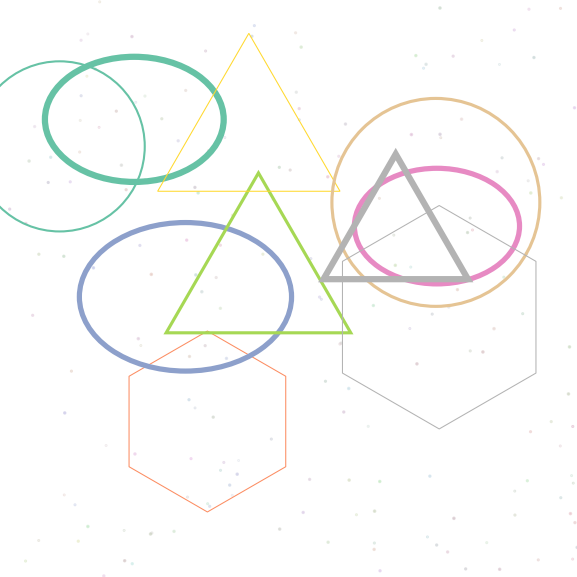[{"shape": "oval", "thickness": 3, "radius": 0.77, "center": [0.233, 0.792]}, {"shape": "circle", "thickness": 1, "radius": 0.74, "center": [0.103, 0.746]}, {"shape": "hexagon", "thickness": 0.5, "radius": 0.78, "center": [0.359, 0.269]}, {"shape": "oval", "thickness": 2.5, "radius": 0.92, "center": [0.321, 0.485]}, {"shape": "oval", "thickness": 2.5, "radius": 0.71, "center": [0.757, 0.608]}, {"shape": "triangle", "thickness": 1.5, "radius": 0.92, "center": [0.448, 0.515]}, {"shape": "triangle", "thickness": 0.5, "radius": 0.91, "center": [0.431, 0.759]}, {"shape": "circle", "thickness": 1.5, "radius": 0.9, "center": [0.755, 0.649]}, {"shape": "triangle", "thickness": 3, "radius": 0.72, "center": [0.685, 0.588]}, {"shape": "hexagon", "thickness": 0.5, "radius": 0.97, "center": [0.761, 0.45]}]